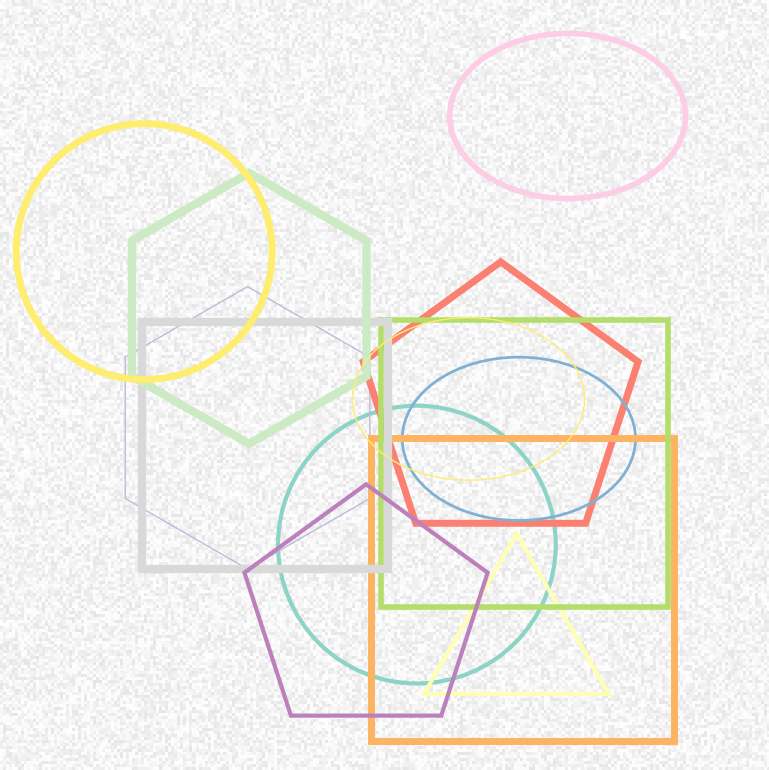[{"shape": "circle", "thickness": 1.5, "radius": 0.9, "center": [0.541, 0.293]}, {"shape": "triangle", "thickness": 1.5, "radius": 0.69, "center": [0.671, 0.168]}, {"shape": "hexagon", "thickness": 0.5, "radius": 0.92, "center": [0.321, 0.444]}, {"shape": "pentagon", "thickness": 2.5, "radius": 0.94, "center": [0.65, 0.472]}, {"shape": "oval", "thickness": 1, "radius": 0.76, "center": [0.674, 0.43]}, {"shape": "square", "thickness": 2.5, "radius": 0.98, "center": [0.678, 0.234]}, {"shape": "square", "thickness": 2, "radius": 0.93, "center": [0.682, 0.398]}, {"shape": "oval", "thickness": 2, "radius": 0.77, "center": [0.737, 0.849]}, {"shape": "square", "thickness": 3, "radius": 0.8, "center": [0.344, 0.422]}, {"shape": "pentagon", "thickness": 1.5, "radius": 0.83, "center": [0.475, 0.205]}, {"shape": "hexagon", "thickness": 3, "radius": 0.88, "center": [0.324, 0.599]}, {"shape": "circle", "thickness": 2.5, "radius": 0.83, "center": [0.187, 0.673]}, {"shape": "oval", "thickness": 0.5, "radius": 0.75, "center": [0.608, 0.482]}]